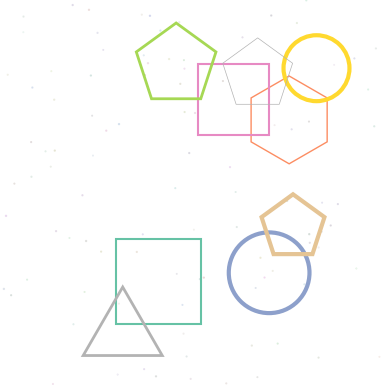[{"shape": "square", "thickness": 1.5, "radius": 0.55, "center": [0.412, 0.268]}, {"shape": "hexagon", "thickness": 1, "radius": 0.57, "center": [0.751, 0.689]}, {"shape": "circle", "thickness": 3, "radius": 0.52, "center": [0.699, 0.292]}, {"shape": "square", "thickness": 1.5, "radius": 0.46, "center": [0.606, 0.741]}, {"shape": "pentagon", "thickness": 2, "radius": 0.54, "center": [0.458, 0.831]}, {"shape": "circle", "thickness": 3, "radius": 0.43, "center": [0.822, 0.823]}, {"shape": "pentagon", "thickness": 3, "radius": 0.43, "center": [0.761, 0.409]}, {"shape": "triangle", "thickness": 2, "radius": 0.59, "center": [0.319, 0.136]}, {"shape": "pentagon", "thickness": 0.5, "radius": 0.48, "center": [0.669, 0.806]}]